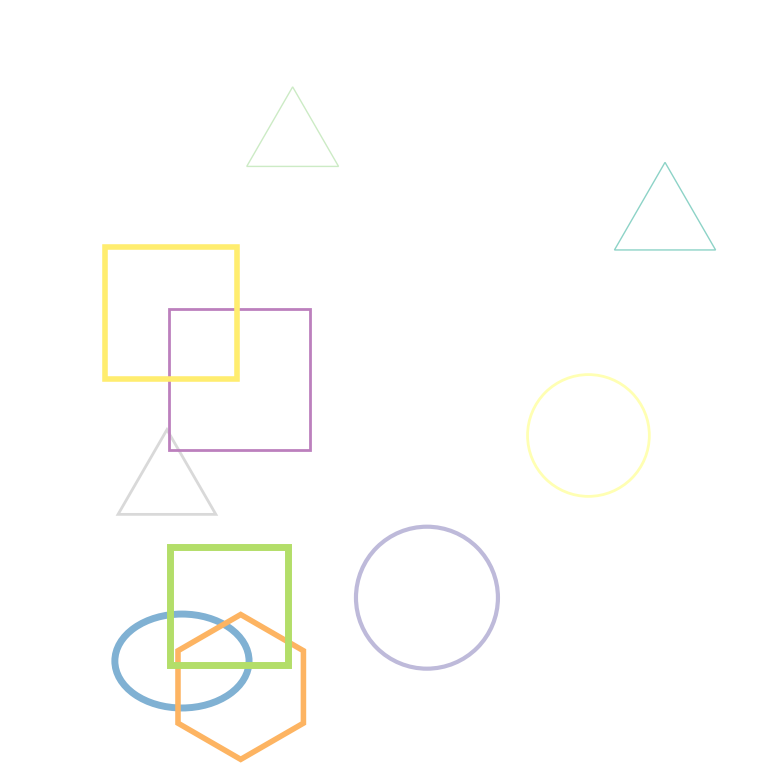[{"shape": "triangle", "thickness": 0.5, "radius": 0.38, "center": [0.864, 0.713]}, {"shape": "circle", "thickness": 1, "radius": 0.4, "center": [0.764, 0.434]}, {"shape": "circle", "thickness": 1.5, "radius": 0.46, "center": [0.554, 0.224]}, {"shape": "oval", "thickness": 2.5, "radius": 0.44, "center": [0.236, 0.142]}, {"shape": "hexagon", "thickness": 2, "radius": 0.47, "center": [0.313, 0.108]}, {"shape": "square", "thickness": 2.5, "radius": 0.38, "center": [0.297, 0.213]}, {"shape": "triangle", "thickness": 1, "radius": 0.37, "center": [0.217, 0.369]}, {"shape": "square", "thickness": 1, "radius": 0.46, "center": [0.311, 0.507]}, {"shape": "triangle", "thickness": 0.5, "radius": 0.34, "center": [0.38, 0.818]}, {"shape": "square", "thickness": 2, "radius": 0.43, "center": [0.222, 0.594]}]